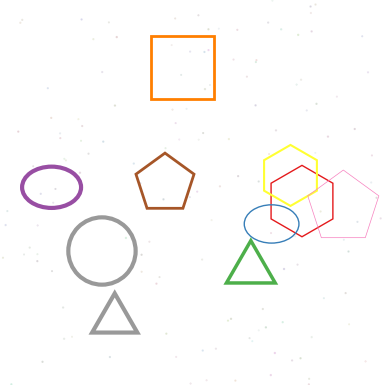[{"shape": "hexagon", "thickness": 1, "radius": 0.46, "center": [0.784, 0.478]}, {"shape": "oval", "thickness": 1, "radius": 0.36, "center": [0.705, 0.418]}, {"shape": "triangle", "thickness": 2.5, "radius": 0.37, "center": [0.652, 0.302]}, {"shape": "oval", "thickness": 3, "radius": 0.38, "center": [0.134, 0.514]}, {"shape": "square", "thickness": 2, "radius": 0.41, "center": [0.475, 0.825]}, {"shape": "hexagon", "thickness": 1.5, "radius": 0.4, "center": [0.755, 0.544]}, {"shape": "pentagon", "thickness": 2, "radius": 0.4, "center": [0.429, 0.523]}, {"shape": "pentagon", "thickness": 0.5, "radius": 0.49, "center": [0.892, 0.461]}, {"shape": "circle", "thickness": 3, "radius": 0.44, "center": [0.265, 0.348]}, {"shape": "triangle", "thickness": 3, "radius": 0.34, "center": [0.298, 0.17]}]